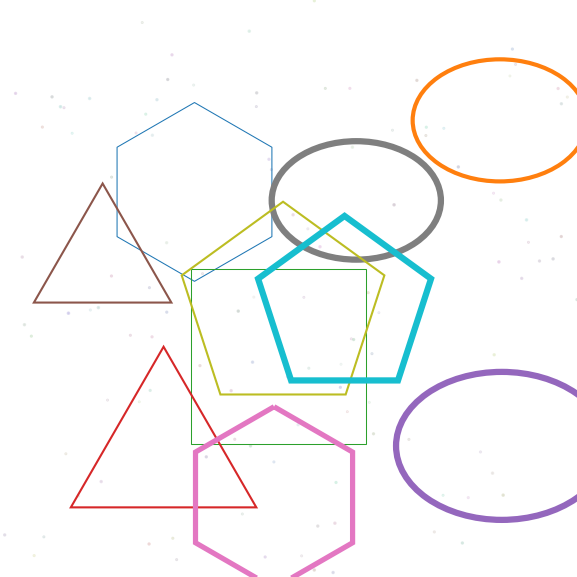[{"shape": "hexagon", "thickness": 0.5, "radius": 0.77, "center": [0.337, 0.667]}, {"shape": "oval", "thickness": 2, "radius": 0.76, "center": [0.866, 0.791]}, {"shape": "square", "thickness": 0.5, "radius": 0.76, "center": [0.482, 0.381]}, {"shape": "triangle", "thickness": 1, "radius": 0.93, "center": [0.283, 0.213]}, {"shape": "oval", "thickness": 3, "radius": 0.92, "center": [0.869, 0.227]}, {"shape": "triangle", "thickness": 1, "radius": 0.69, "center": [0.178, 0.544]}, {"shape": "hexagon", "thickness": 2.5, "radius": 0.79, "center": [0.475, 0.138]}, {"shape": "oval", "thickness": 3, "radius": 0.73, "center": [0.617, 0.652]}, {"shape": "pentagon", "thickness": 1, "radius": 0.92, "center": [0.49, 0.465]}, {"shape": "pentagon", "thickness": 3, "radius": 0.79, "center": [0.597, 0.468]}]